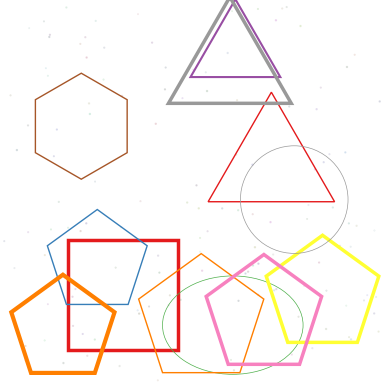[{"shape": "triangle", "thickness": 1, "radius": 0.95, "center": [0.705, 0.571]}, {"shape": "square", "thickness": 2.5, "radius": 0.71, "center": [0.32, 0.234]}, {"shape": "pentagon", "thickness": 1, "radius": 0.68, "center": [0.253, 0.32]}, {"shape": "oval", "thickness": 0.5, "radius": 0.91, "center": [0.605, 0.156]}, {"shape": "triangle", "thickness": 1.5, "radius": 0.67, "center": [0.611, 0.867]}, {"shape": "pentagon", "thickness": 1, "radius": 0.85, "center": [0.523, 0.17]}, {"shape": "pentagon", "thickness": 3, "radius": 0.7, "center": [0.163, 0.145]}, {"shape": "pentagon", "thickness": 2.5, "radius": 0.77, "center": [0.838, 0.235]}, {"shape": "hexagon", "thickness": 1, "radius": 0.69, "center": [0.211, 0.672]}, {"shape": "pentagon", "thickness": 2.5, "radius": 0.79, "center": [0.685, 0.181]}, {"shape": "triangle", "thickness": 2.5, "radius": 0.92, "center": [0.597, 0.824]}, {"shape": "circle", "thickness": 0.5, "radius": 0.7, "center": [0.764, 0.482]}]